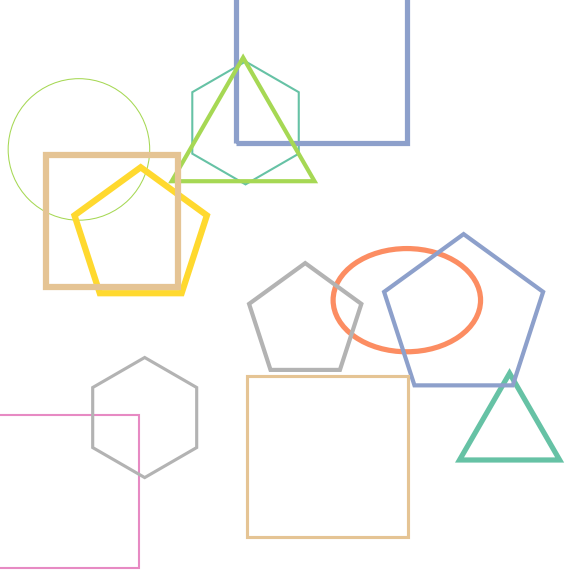[{"shape": "hexagon", "thickness": 1, "radius": 0.53, "center": [0.425, 0.786]}, {"shape": "triangle", "thickness": 2.5, "radius": 0.5, "center": [0.882, 0.253]}, {"shape": "oval", "thickness": 2.5, "radius": 0.64, "center": [0.704, 0.479]}, {"shape": "square", "thickness": 2.5, "radius": 0.74, "center": [0.557, 0.9]}, {"shape": "pentagon", "thickness": 2, "radius": 0.72, "center": [0.803, 0.449]}, {"shape": "square", "thickness": 1, "radius": 0.66, "center": [0.107, 0.148]}, {"shape": "circle", "thickness": 0.5, "radius": 0.61, "center": [0.137, 0.74]}, {"shape": "triangle", "thickness": 2, "radius": 0.71, "center": [0.421, 0.757]}, {"shape": "pentagon", "thickness": 3, "radius": 0.6, "center": [0.244, 0.589]}, {"shape": "square", "thickness": 1.5, "radius": 0.7, "center": [0.567, 0.208]}, {"shape": "square", "thickness": 3, "radius": 0.57, "center": [0.194, 0.617]}, {"shape": "pentagon", "thickness": 2, "radius": 0.51, "center": [0.529, 0.441]}, {"shape": "hexagon", "thickness": 1.5, "radius": 0.52, "center": [0.251, 0.276]}]